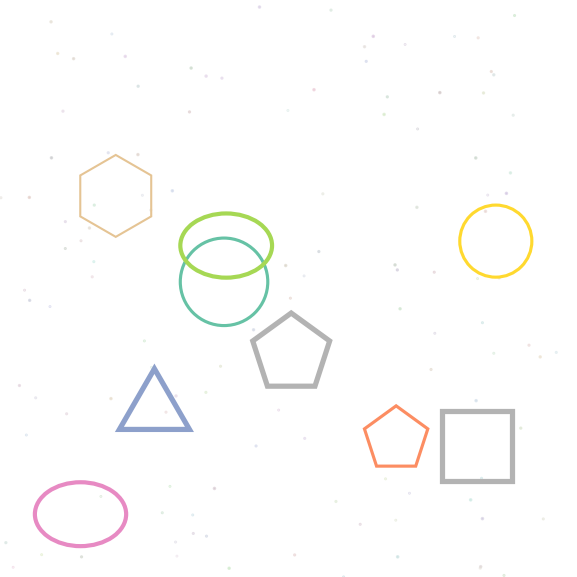[{"shape": "circle", "thickness": 1.5, "radius": 0.38, "center": [0.388, 0.511]}, {"shape": "pentagon", "thickness": 1.5, "radius": 0.29, "center": [0.686, 0.239]}, {"shape": "triangle", "thickness": 2.5, "radius": 0.35, "center": [0.267, 0.291]}, {"shape": "oval", "thickness": 2, "radius": 0.4, "center": [0.139, 0.109]}, {"shape": "oval", "thickness": 2, "radius": 0.4, "center": [0.392, 0.574]}, {"shape": "circle", "thickness": 1.5, "radius": 0.31, "center": [0.859, 0.582]}, {"shape": "hexagon", "thickness": 1, "radius": 0.35, "center": [0.2, 0.66]}, {"shape": "square", "thickness": 2.5, "radius": 0.3, "center": [0.827, 0.226]}, {"shape": "pentagon", "thickness": 2.5, "radius": 0.35, "center": [0.504, 0.387]}]